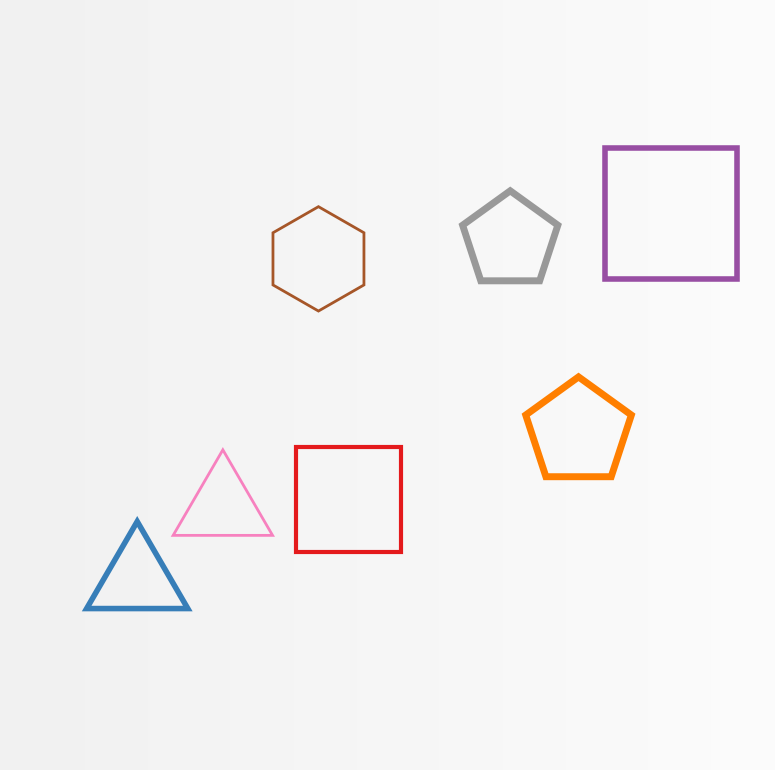[{"shape": "square", "thickness": 1.5, "radius": 0.34, "center": [0.45, 0.351]}, {"shape": "triangle", "thickness": 2, "radius": 0.38, "center": [0.177, 0.247]}, {"shape": "square", "thickness": 2, "radius": 0.43, "center": [0.865, 0.723]}, {"shape": "pentagon", "thickness": 2.5, "radius": 0.36, "center": [0.747, 0.439]}, {"shape": "hexagon", "thickness": 1, "radius": 0.34, "center": [0.411, 0.664]}, {"shape": "triangle", "thickness": 1, "radius": 0.37, "center": [0.288, 0.342]}, {"shape": "pentagon", "thickness": 2.5, "radius": 0.32, "center": [0.658, 0.688]}]